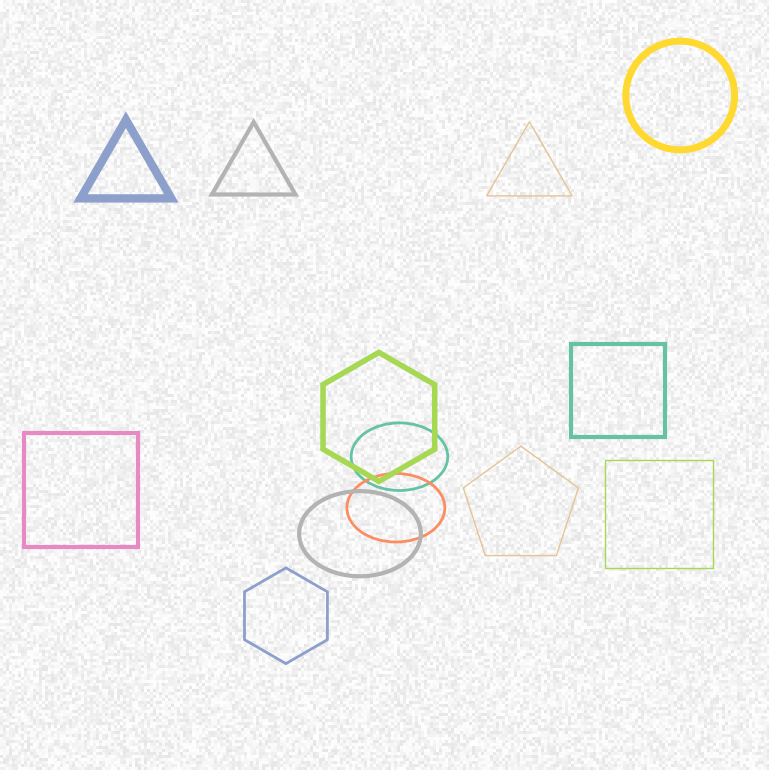[{"shape": "oval", "thickness": 1, "radius": 0.31, "center": [0.519, 0.407]}, {"shape": "square", "thickness": 1.5, "radius": 0.3, "center": [0.802, 0.493]}, {"shape": "oval", "thickness": 1, "radius": 0.32, "center": [0.514, 0.341]}, {"shape": "triangle", "thickness": 3, "radius": 0.34, "center": [0.164, 0.776]}, {"shape": "hexagon", "thickness": 1, "radius": 0.31, "center": [0.371, 0.2]}, {"shape": "square", "thickness": 1.5, "radius": 0.37, "center": [0.106, 0.364]}, {"shape": "hexagon", "thickness": 2, "radius": 0.42, "center": [0.492, 0.459]}, {"shape": "square", "thickness": 0.5, "radius": 0.35, "center": [0.856, 0.333]}, {"shape": "circle", "thickness": 2.5, "radius": 0.35, "center": [0.883, 0.876]}, {"shape": "pentagon", "thickness": 0.5, "radius": 0.39, "center": [0.676, 0.342]}, {"shape": "triangle", "thickness": 0.5, "radius": 0.32, "center": [0.688, 0.778]}, {"shape": "oval", "thickness": 1.5, "radius": 0.4, "center": [0.468, 0.307]}, {"shape": "triangle", "thickness": 1.5, "radius": 0.31, "center": [0.329, 0.779]}]